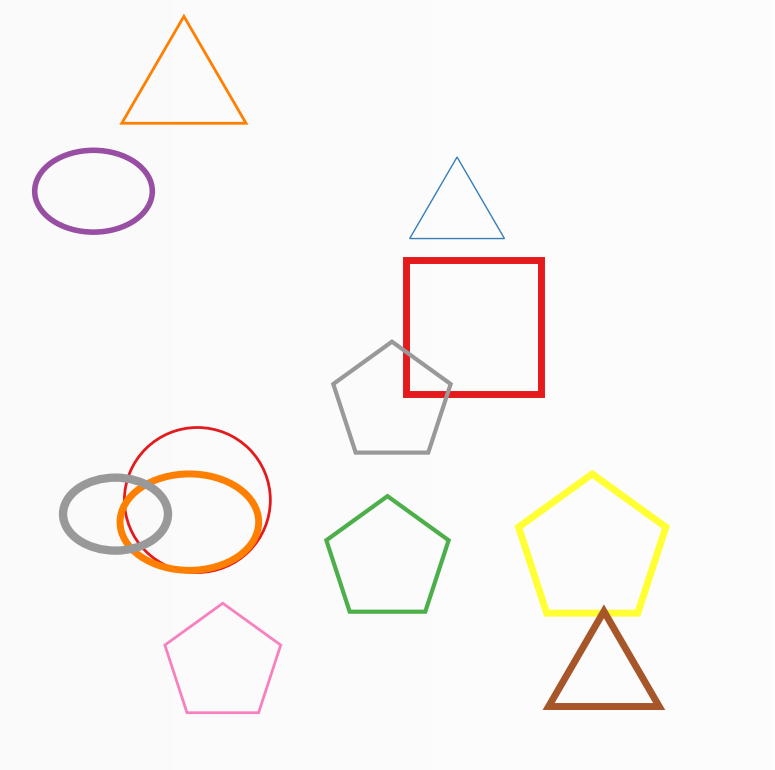[{"shape": "circle", "thickness": 1, "radius": 0.47, "center": [0.255, 0.351]}, {"shape": "square", "thickness": 2.5, "radius": 0.44, "center": [0.61, 0.575]}, {"shape": "triangle", "thickness": 0.5, "radius": 0.35, "center": [0.59, 0.725]}, {"shape": "pentagon", "thickness": 1.5, "radius": 0.41, "center": [0.5, 0.273]}, {"shape": "oval", "thickness": 2, "radius": 0.38, "center": [0.121, 0.752]}, {"shape": "oval", "thickness": 2.5, "radius": 0.45, "center": [0.244, 0.322]}, {"shape": "triangle", "thickness": 1, "radius": 0.46, "center": [0.237, 0.886]}, {"shape": "pentagon", "thickness": 2.5, "radius": 0.5, "center": [0.764, 0.285]}, {"shape": "triangle", "thickness": 2.5, "radius": 0.41, "center": [0.779, 0.124]}, {"shape": "pentagon", "thickness": 1, "radius": 0.39, "center": [0.287, 0.138]}, {"shape": "oval", "thickness": 3, "radius": 0.34, "center": [0.149, 0.332]}, {"shape": "pentagon", "thickness": 1.5, "radius": 0.4, "center": [0.506, 0.477]}]